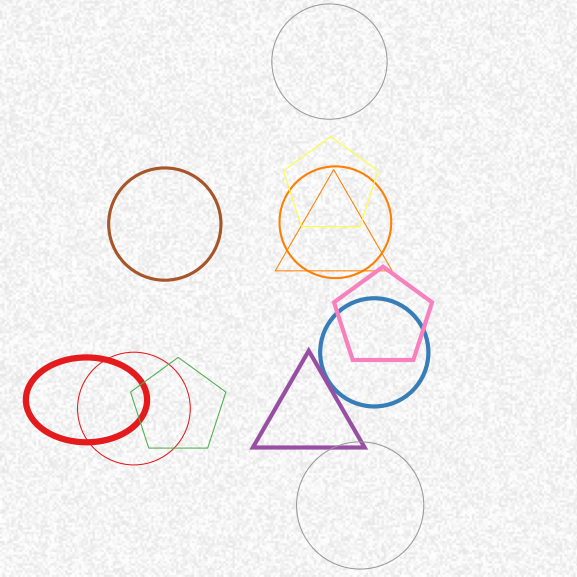[{"shape": "oval", "thickness": 3, "radius": 0.52, "center": [0.15, 0.307]}, {"shape": "circle", "thickness": 0.5, "radius": 0.49, "center": [0.232, 0.292]}, {"shape": "circle", "thickness": 2, "radius": 0.47, "center": [0.648, 0.389]}, {"shape": "pentagon", "thickness": 0.5, "radius": 0.43, "center": [0.309, 0.293]}, {"shape": "triangle", "thickness": 2, "radius": 0.56, "center": [0.535, 0.28]}, {"shape": "circle", "thickness": 1, "radius": 0.48, "center": [0.581, 0.614]}, {"shape": "triangle", "thickness": 0.5, "radius": 0.58, "center": [0.578, 0.589]}, {"shape": "pentagon", "thickness": 0.5, "radius": 0.43, "center": [0.573, 0.677]}, {"shape": "circle", "thickness": 1.5, "radius": 0.49, "center": [0.285, 0.611]}, {"shape": "pentagon", "thickness": 2, "radius": 0.45, "center": [0.663, 0.448]}, {"shape": "circle", "thickness": 0.5, "radius": 0.5, "center": [0.571, 0.892]}, {"shape": "circle", "thickness": 0.5, "radius": 0.55, "center": [0.624, 0.124]}]